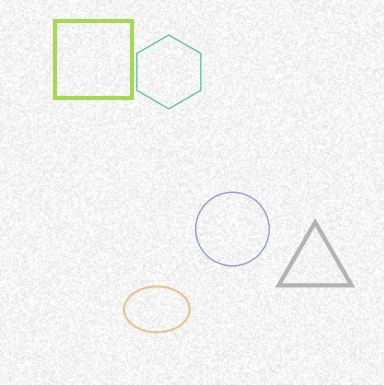[{"shape": "hexagon", "thickness": 1, "radius": 0.48, "center": [0.439, 0.813]}, {"shape": "circle", "thickness": 1, "radius": 0.48, "center": [0.604, 0.405]}, {"shape": "square", "thickness": 3, "radius": 0.5, "center": [0.243, 0.845]}, {"shape": "oval", "thickness": 1.5, "radius": 0.43, "center": [0.407, 0.196]}, {"shape": "triangle", "thickness": 3, "radius": 0.55, "center": [0.819, 0.314]}]